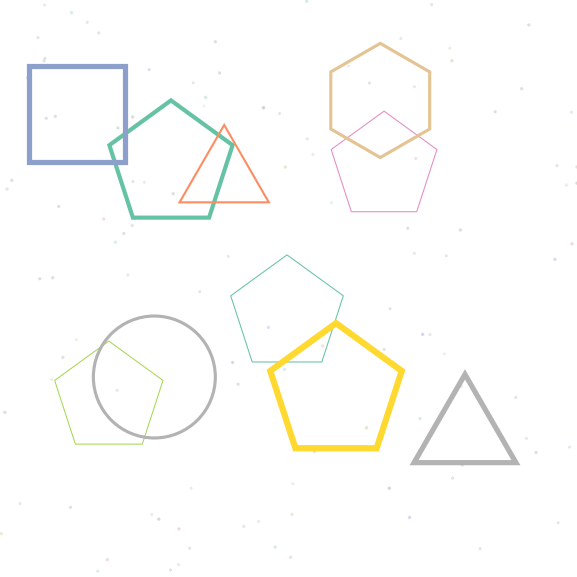[{"shape": "pentagon", "thickness": 2, "radius": 0.56, "center": [0.296, 0.713]}, {"shape": "pentagon", "thickness": 0.5, "radius": 0.51, "center": [0.497, 0.455]}, {"shape": "triangle", "thickness": 1, "radius": 0.45, "center": [0.388, 0.693]}, {"shape": "square", "thickness": 2.5, "radius": 0.42, "center": [0.133, 0.802]}, {"shape": "pentagon", "thickness": 0.5, "radius": 0.48, "center": [0.665, 0.71]}, {"shape": "pentagon", "thickness": 0.5, "radius": 0.49, "center": [0.188, 0.31]}, {"shape": "pentagon", "thickness": 3, "radius": 0.6, "center": [0.582, 0.32]}, {"shape": "hexagon", "thickness": 1.5, "radius": 0.49, "center": [0.658, 0.825]}, {"shape": "triangle", "thickness": 2.5, "radius": 0.51, "center": [0.805, 0.249]}, {"shape": "circle", "thickness": 1.5, "radius": 0.53, "center": [0.267, 0.346]}]